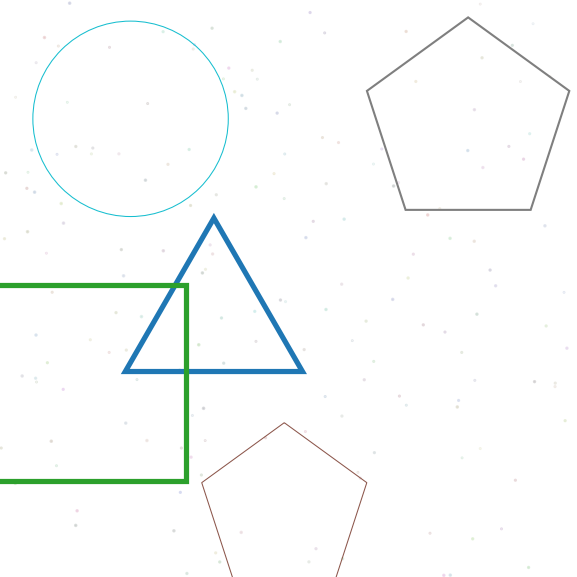[{"shape": "triangle", "thickness": 2.5, "radius": 0.89, "center": [0.37, 0.444]}, {"shape": "square", "thickness": 2.5, "radius": 0.85, "center": [0.152, 0.336]}, {"shape": "pentagon", "thickness": 0.5, "radius": 0.75, "center": [0.492, 0.117]}, {"shape": "pentagon", "thickness": 1, "radius": 0.92, "center": [0.811, 0.785]}, {"shape": "circle", "thickness": 0.5, "radius": 0.85, "center": [0.226, 0.793]}]